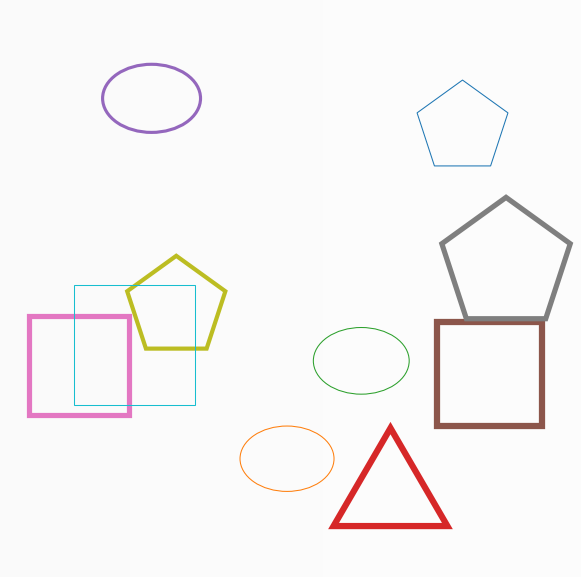[{"shape": "pentagon", "thickness": 0.5, "radius": 0.41, "center": [0.796, 0.778]}, {"shape": "oval", "thickness": 0.5, "radius": 0.4, "center": [0.494, 0.205]}, {"shape": "oval", "thickness": 0.5, "radius": 0.41, "center": [0.622, 0.374]}, {"shape": "triangle", "thickness": 3, "radius": 0.57, "center": [0.672, 0.145]}, {"shape": "oval", "thickness": 1.5, "radius": 0.42, "center": [0.261, 0.829]}, {"shape": "square", "thickness": 3, "radius": 0.45, "center": [0.842, 0.351]}, {"shape": "square", "thickness": 2.5, "radius": 0.43, "center": [0.136, 0.366]}, {"shape": "pentagon", "thickness": 2.5, "radius": 0.58, "center": [0.871, 0.541]}, {"shape": "pentagon", "thickness": 2, "radius": 0.44, "center": [0.303, 0.467]}, {"shape": "square", "thickness": 0.5, "radius": 0.52, "center": [0.231, 0.403]}]